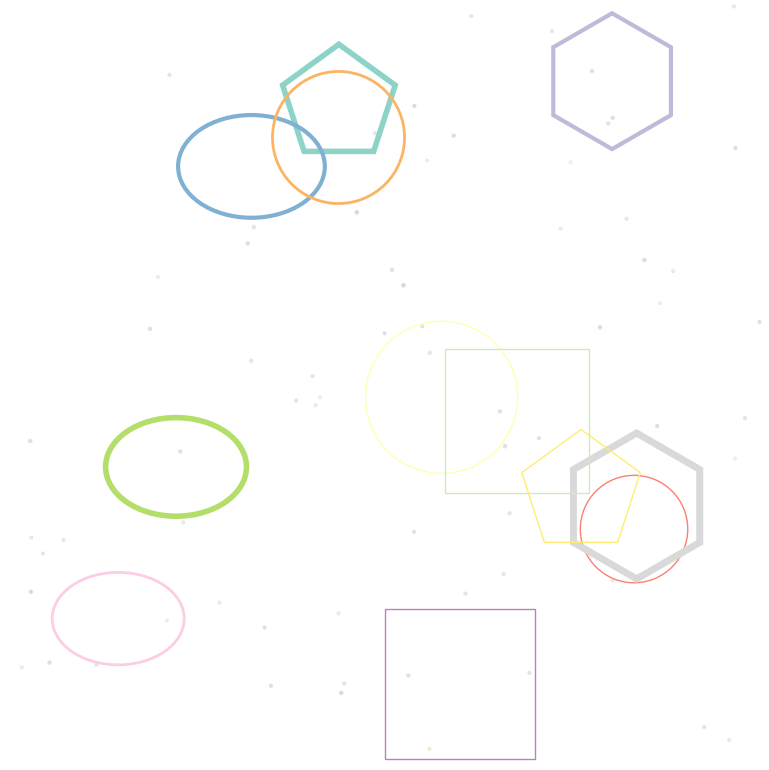[{"shape": "pentagon", "thickness": 2, "radius": 0.38, "center": [0.44, 0.866]}, {"shape": "circle", "thickness": 0.5, "radius": 0.49, "center": [0.573, 0.484]}, {"shape": "hexagon", "thickness": 1.5, "radius": 0.44, "center": [0.795, 0.895]}, {"shape": "circle", "thickness": 0.5, "radius": 0.35, "center": [0.823, 0.313]}, {"shape": "oval", "thickness": 1.5, "radius": 0.48, "center": [0.327, 0.784]}, {"shape": "circle", "thickness": 1, "radius": 0.43, "center": [0.44, 0.821]}, {"shape": "oval", "thickness": 2, "radius": 0.46, "center": [0.229, 0.394]}, {"shape": "oval", "thickness": 1, "radius": 0.43, "center": [0.154, 0.197]}, {"shape": "hexagon", "thickness": 2.5, "radius": 0.47, "center": [0.827, 0.343]}, {"shape": "square", "thickness": 0.5, "radius": 0.49, "center": [0.597, 0.112]}, {"shape": "square", "thickness": 0.5, "radius": 0.47, "center": [0.671, 0.453]}, {"shape": "pentagon", "thickness": 0.5, "radius": 0.4, "center": [0.755, 0.361]}]